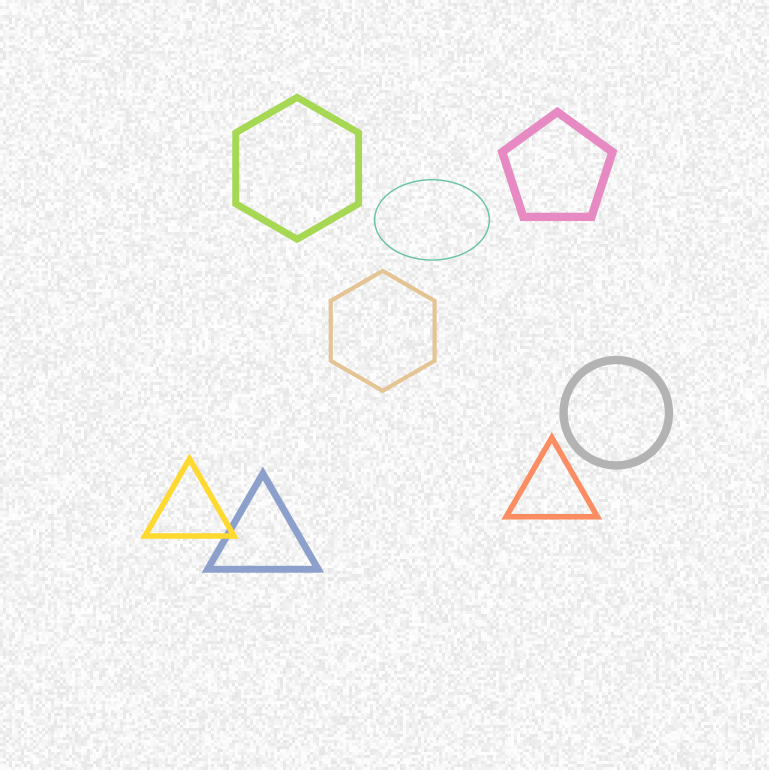[{"shape": "oval", "thickness": 0.5, "radius": 0.37, "center": [0.561, 0.714]}, {"shape": "triangle", "thickness": 2, "radius": 0.34, "center": [0.717, 0.363]}, {"shape": "triangle", "thickness": 2.5, "radius": 0.41, "center": [0.341, 0.302]}, {"shape": "pentagon", "thickness": 3, "radius": 0.38, "center": [0.724, 0.779]}, {"shape": "hexagon", "thickness": 2.5, "radius": 0.46, "center": [0.386, 0.781]}, {"shape": "triangle", "thickness": 2, "radius": 0.33, "center": [0.246, 0.337]}, {"shape": "hexagon", "thickness": 1.5, "radius": 0.39, "center": [0.497, 0.57]}, {"shape": "circle", "thickness": 3, "radius": 0.34, "center": [0.8, 0.464]}]